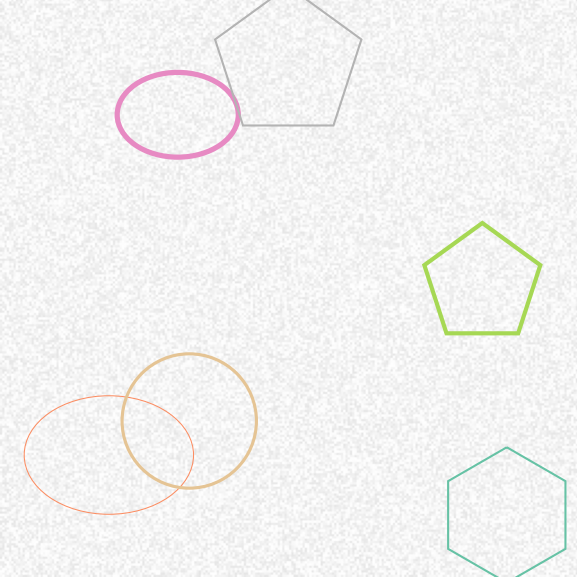[{"shape": "hexagon", "thickness": 1, "radius": 0.59, "center": [0.878, 0.107]}, {"shape": "oval", "thickness": 0.5, "radius": 0.73, "center": [0.189, 0.211]}, {"shape": "oval", "thickness": 2.5, "radius": 0.52, "center": [0.308, 0.8]}, {"shape": "pentagon", "thickness": 2, "radius": 0.53, "center": [0.835, 0.507]}, {"shape": "circle", "thickness": 1.5, "radius": 0.58, "center": [0.328, 0.27]}, {"shape": "pentagon", "thickness": 1, "radius": 0.67, "center": [0.499, 0.89]}]